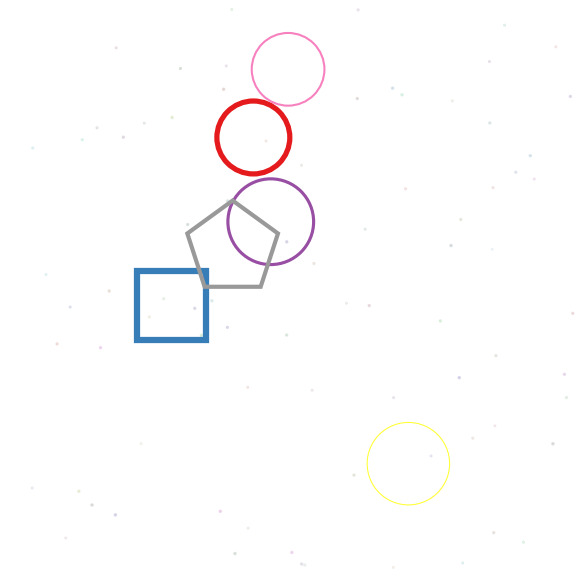[{"shape": "circle", "thickness": 2.5, "radius": 0.32, "center": [0.439, 0.761]}, {"shape": "square", "thickness": 3, "radius": 0.3, "center": [0.297, 0.47]}, {"shape": "circle", "thickness": 1.5, "radius": 0.37, "center": [0.469, 0.615]}, {"shape": "circle", "thickness": 0.5, "radius": 0.36, "center": [0.707, 0.196]}, {"shape": "circle", "thickness": 1, "radius": 0.31, "center": [0.499, 0.879]}, {"shape": "pentagon", "thickness": 2, "radius": 0.41, "center": [0.403, 0.569]}]